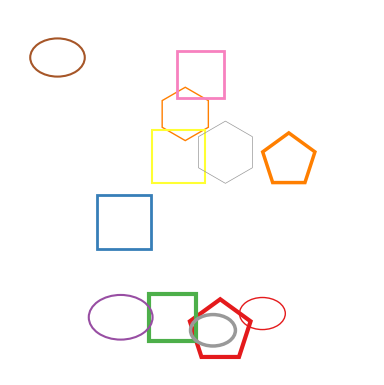[{"shape": "pentagon", "thickness": 3, "radius": 0.41, "center": [0.572, 0.14]}, {"shape": "oval", "thickness": 1, "radius": 0.3, "center": [0.682, 0.186]}, {"shape": "square", "thickness": 2, "radius": 0.35, "center": [0.321, 0.424]}, {"shape": "square", "thickness": 3, "radius": 0.3, "center": [0.448, 0.176]}, {"shape": "oval", "thickness": 1.5, "radius": 0.41, "center": [0.313, 0.176]}, {"shape": "pentagon", "thickness": 2.5, "radius": 0.36, "center": [0.75, 0.583]}, {"shape": "hexagon", "thickness": 1, "radius": 0.35, "center": [0.481, 0.704]}, {"shape": "square", "thickness": 1.5, "radius": 0.34, "center": [0.463, 0.593]}, {"shape": "oval", "thickness": 1.5, "radius": 0.35, "center": [0.149, 0.851]}, {"shape": "square", "thickness": 2, "radius": 0.31, "center": [0.521, 0.806]}, {"shape": "hexagon", "thickness": 0.5, "radius": 0.4, "center": [0.586, 0.605]}, {"shape": "oval", "thickness": 2.5, "radius": 0.29, "center": [0.553, 0.142]}]